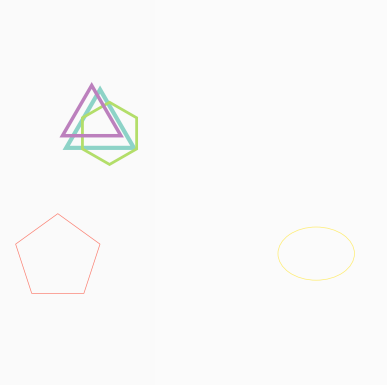[{"shape": "triangle", "thickness": 3, "radius": 0.5, "center": [0.258, 0.666]}, {"shape": "pentagon", "thickness": 0.5, "radius": 0.57, "center": [0.149, 0.331]}, {"shape": "hexagon", "thickness": 2, "radius": 0.4, "center": [0.283, 0.654]}, {"shape": "triangle", "thickness": 2.5, "radius": 0.44, "center": [0.237, 0.691]}, {"shape": "oval", "thickness": 0.5, "radius": 0.49, "center": [0.816, 0.341]}]